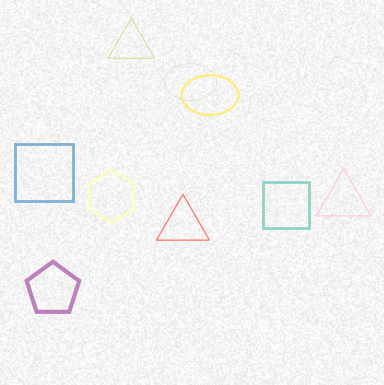[{"shape": "square", "thickness": 2, "radius": 0.3, "center": [0.743, 0.467]}, {"shape": "hexagon", "thickness": 1.5, "radius": 0.34, "center": [0.29, 0.49]}, {"shape": "triangle", "thickness": 1, "radius": 0.4, "center": [0.475, 0.416]}, {"shape": "square", "thickness": 2, "radius": 0.38, "center": [0.114, 0.552]}, {"shape": "triangle", "thickness": 0.5, "radius": 0.35, "center": [0.341, 0.884]}, {"shape": "triangle", "thickness": 1, "radius": 0.41, "center": [0.893, 0.48]}, {"shape": "pentagon", "thickness": 3, "radius": 0.36, "center": [0.137, 0.248]}, {"shape": "oval", "thickness": 0.5, "radius": 0.34, "center": [0.495, 0.787]}, {"shape": "oval", "thickness": 1.5, "radius": 0.37, "center": [0.545, 0.753]}]